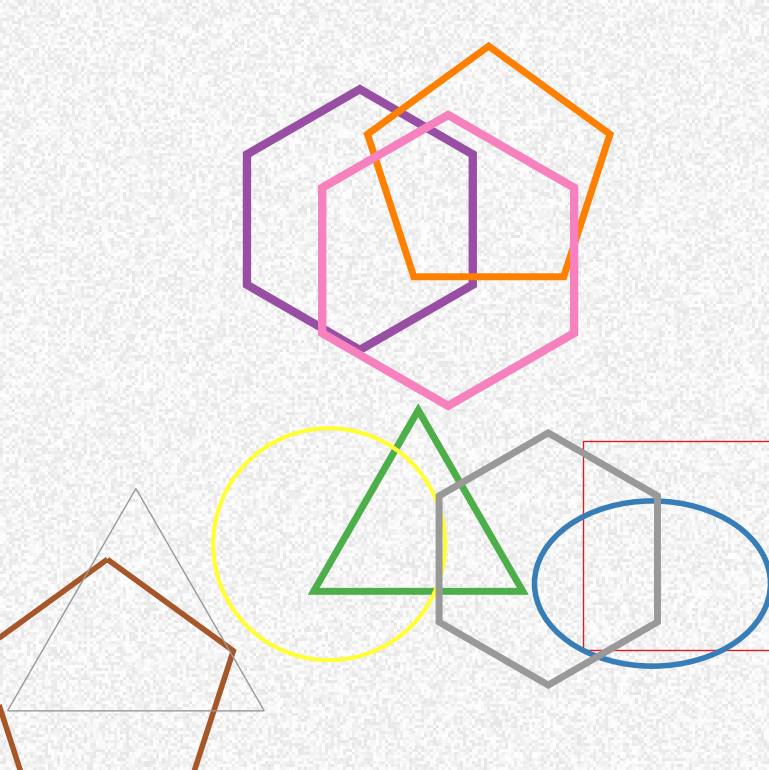[{"shape": "square", "thickness": 0.5, "radius": 0.68, "center": [0.893, 0.292]}, {"shape": "oval", "thickness": 2, "radius": 0.77, "center": [0.847, 0.242]}, {"shape": "triangle", "thickness": 2.5, "radius": 0.78, "center": [0.543, 0.31]}, {"shape": "hexagon", "thickness": 3, "radius": 0.85, "center": [0.467, 0.715]}, {"shape": "pentagon", "thickness": 2.5, "radius": 0.83, "center": [0.635, 0.775]}, {"shape": "circle", "thickness": 1.5, "radius": 0.75, "center": [0.427, 0.293]}, {"shape": "pentagon", "thickness": 2, "radius": 0.86, "center": [0.139, 0.102]}, {"shape": "hexagon", "thickness": 3, "radius": 0.94, "center": [0.582, 0.662]}, {"shape": "hexagon", "thickness": 2.5, "radius": 0.82, "center": [0.712, 0.274]}, {"shape": "triangle", "thickness": 0.5, "radius": 0.96, "center": [0.176, 0.173]}]